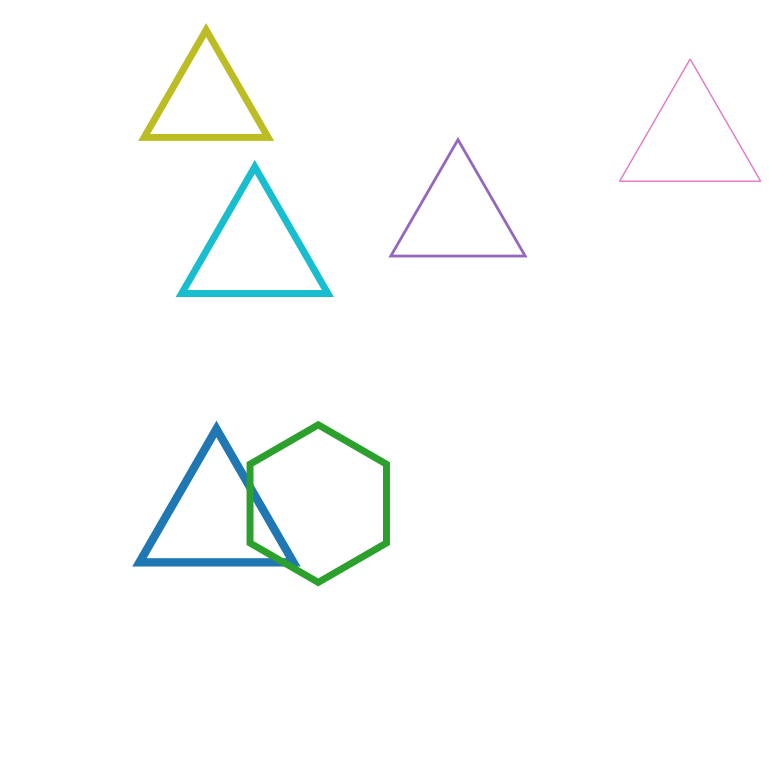[{"shape": "triangle", "thickness": 3, "radius": 0.58, "center": [0.281, 0.327]}, {"shape": "hexagon", "thickness": 2.5, "radius": 0.51, "center": [0.413, 0.346]}, {"shape": "triangle", "thickness": 1, "radius": 0.5, "center": [0.595, 0.718]}, {"shape": "triangle", "thickness": 0.5, "radius": 0.53, "center": [0.896, 0.818]}, {"shape": "triangle", "thickness": 2.5, "radius": 0.46, "center": [0.268, 0.868]}, {"shape": "triangle", "thickness": 2.5, "radius": 0.55, "center": [0.331, 0.674]}]